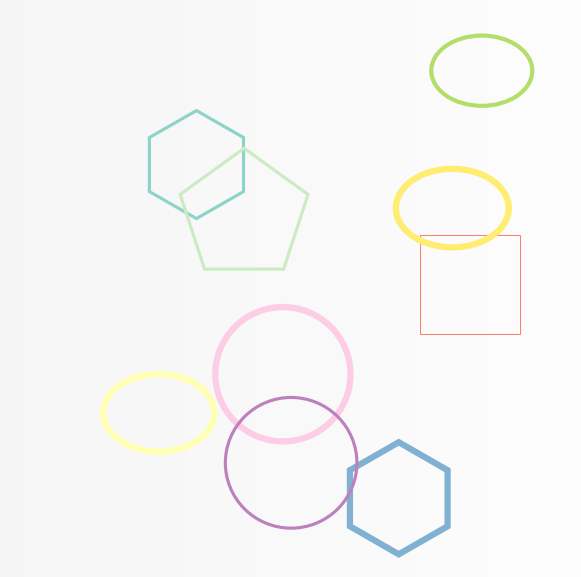[{"shape": "hexagon", "thickness": 1.5, "radius": 0.47, "center": [0.338, 0.714]}, {"shape": "oval", "thickness": 3, "radius": 0.48, "center": [0.273, 0.284]}, {"shape": "square", "thickness": 0.5, "radius": 0.43, "center": [0.808, 0.506]}, {"shape": "hexagon", "thickness": 3, "radius": 0.49, "center": [0.686, 0.136]}, {"shape": "oval", "thickness": 2, "radius": 0.43, "center": [0.829, 0.877]}, {"shape": "circle", "thickness": 3, "radius": 0.58, "center": [0.487, 0.351]}, {"shape": "circle", "thickness": 1.5, "radius": 0.57, "center": [0.501, 0.198]}, {"shape": "pentagon", "thickness": 1.5, "radius": 0.58, "center": [0.42, 0.627]}, {"shape": "oval", "thickness": 3, "radius": 0.49, "center": [0.778, 0.639]}]